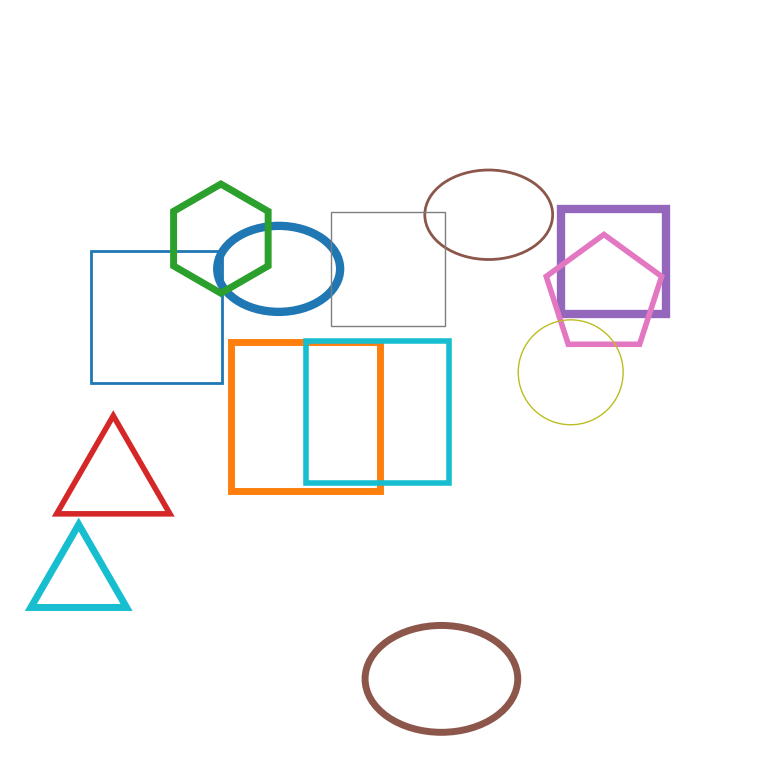[{"shape": "square", "thickness": 1, "radius": 0.43, "center": [0.203, 0.588]}, {"shape": "oval", "thickness": 3, "radius": 0.4, "center": [0.362, 0.651]}, {"shape": "square", "thickness": 2.5, "radius": 0.48, "center": [0.397, 0.459]}, {"shape": "hexagon", "thickness": 2.5, "radius": 0.35, "center": [0.287, 0.69]}, {"shape": "triangle", "thickness": 2, "radius": 0.42, "center": [0.147, 0.375]}, {"shape": "square", "thickness": 3, "radius": 0.34, "center": [0.797, 0.66]}, {"shape": "oval", "thickness": 2.5, "radius": 0.5, "center": [0.573, 0.118]}, {"shape": "oval", "thickness": 1, "radius": 0.42, "center": [0.635, 0.721]}, {"shape": "pentagon", "thickness": 2, "radius": 0.39, "center": [0.784, 0.617]}, {"shape": "square", "thickness": 0.5, "radius": 0.37, "center": [0.504, 0.65]}, {"shape": "circle", "thickness": 0.5, "radius": 0.34, "center": [0.741, 0.516]}, {"shape": "triangle", "thickness": 2.5, "radius": 0.36, "center": [0.102, 0.247]}, {"shape": "square", "thickness": 2, "radius": 0.46, "center": [0.49, 0.465]}]